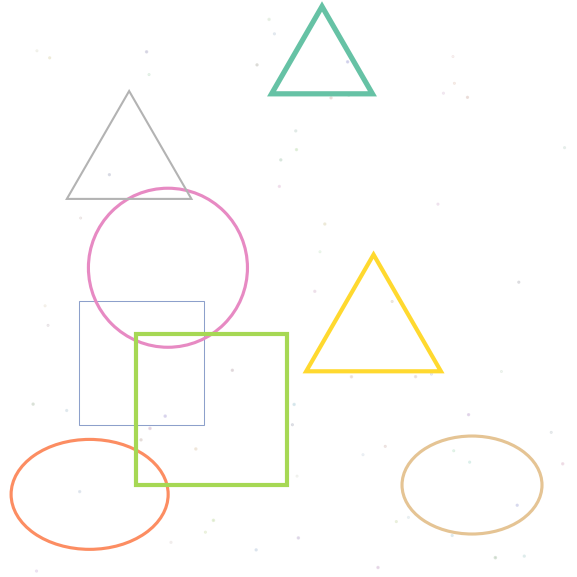[{"shape": "triangle", "thickness": 2.5, "radius": 0.5, "center": [0.558, 0.887]}, {"shape": "oval", "thickness": 1.5, "radius": 0.68, "center": [0.155, 0.143]}, {"shape": "square", "thickness": 0.5, "radius": 0.54, "center": [0.245, 0.37]}, {"shape": "circle", "thickness": 1.5, "radius": 0.69, "center": [0.291, 0.536]}, {"shape": "square", "thickness": 2, "radius": 0.65, "center": [0.366, 0.29]}, {"shape": "triangle", "thickness": 2, "radius": 0.67, "center": [0.647, 0.424]}, {"shape": "oval", "thickness": 1.5, "radius": 0.61, "center": [0.817, 0.159]}, {"shape": "triangle", "thickness": 1, "radius": 0.62, "center": [0.224, 0.717]}]